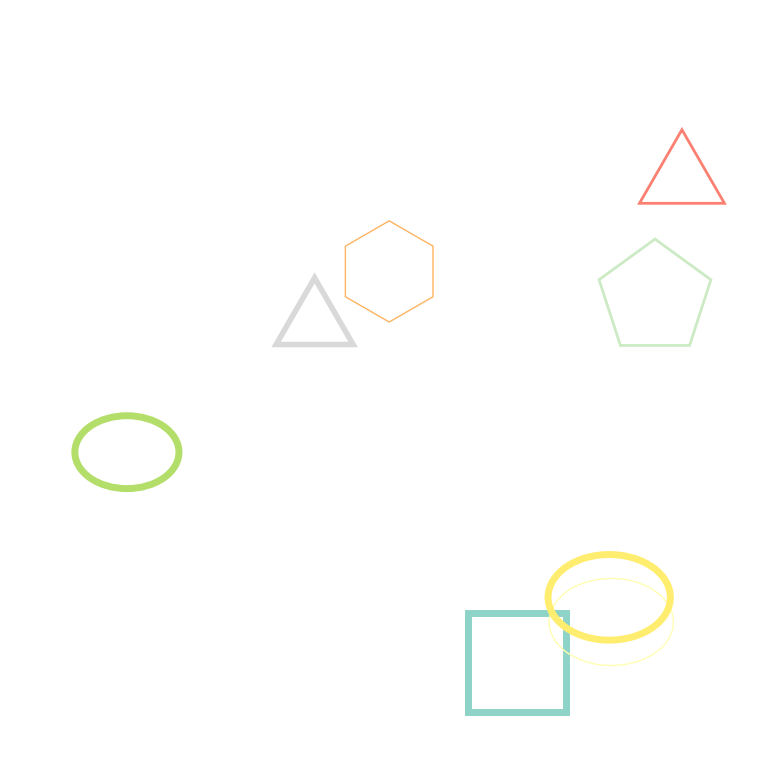[{"shape": "square", "thickness": 2.5, "radius": 0.32, "center": [0.671, 0.14]}, {"shape": "oval", "thickness": 0.5, "radius": 0.4, "center": [0.794, 0.192]}, {"shape": "triangle", "thickness": 1, "radius": 0.32, "center": [0.886, 0.768]}, {"shape": "hexagon", "thickness": 0.5, "radius": 0.33, "center": [0.505, 0.647]}, {"shape": "oval", "thickness": 2.5, "radius": 0.34, "center": [0.165, 0.413]}, {"shape": "triangle", "thickness": 2, "radius": 0.29, "center": [0.409, 0.581]}, {"shape": "pentagon", "thickness": 1, "radius": 0.38, "center": [0.851, 0.613]}, {"shape": "oval", "thickness": 2.5, "radius": 0.4, "center": [0.791, 0.224]}]